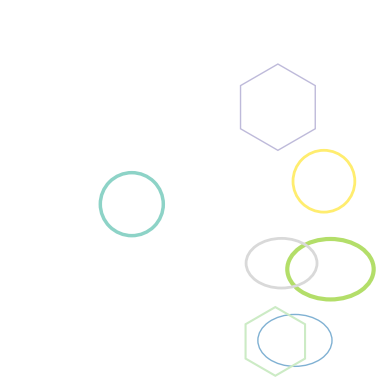[{"shape": "circle", "thickness": 2.5, "radius": 0.41, "center": [0.342, 0.47]}, {"shape": "hexagon", "thickness": 1, "radius": 0.56, "center": [0.722, 0.722]}, {"shape": "oval", "thickness": 1, "radius": 0.48, "center": [0.766, 0.116]}, {"shape": "oval", "thickness": 3, "radius": 0.56, "center": [0.858, 0.301]}, {"shape": "oval", "thickness": 2, "radius": 0.46, "center": [0.731, 0.316]}, {"shape": "hexagon", "thickness": 1.5, "radius": 0.45, "center": [0.715, 0.113]}, {"shape": "circle", "thickness": 2, "radius": 0.4, "center": [0.841, 0.529]}]